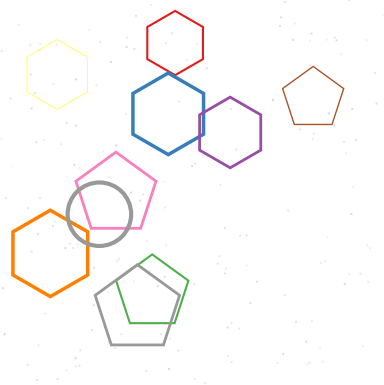[{"shape": "hexagon", "thickness": 1.5, "radius": 0.42, "center": [0.455, 0.888]}, {"shape": "hexagon", "thickness": 2.5, "radius": 0.53, "center": [0.437, 0.704]}, {"shape": "pentagon", "thickness": 1.5, "radius": 0.49, "center": [0.395, 0.24]}, {"shape": "hexagon", "thickness": 2, "radius": 0.46, "center": [0.598, 0.656]}, {"shape": "hexagon", "thickness": 2.5, "radius": 0.56, "center": [0.131, 0.342]}, {"shape": "hexagon", "thickness": 0.5, "radius": 0.45, "center": [0.148, 0.807]}, {"shape": "pentagon", "thickness": 1, "radius": 0.42, "center": [0.813, 0.744]}, {"shape": "pentagon", "thickness": 2, "radius": 0.55, "center": [0.301, 0.495]}, {"shape": "pentagon", "thickness": 2, "radius": 0.58, "center": [0.357, 0.197]}, {"shape": "circle", "thickness": 3, "radius": 0.41, "center": [0.258, 0.444]}]